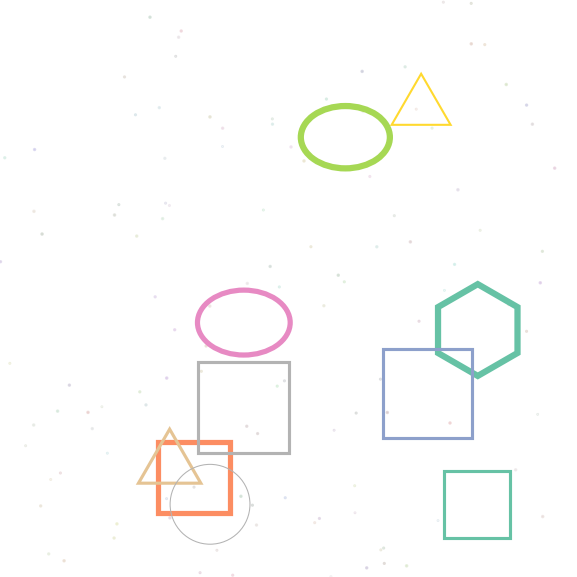[{"shape": "square", "thickness": 1.5, "radius": 0.29, "center": [0.826, 0.126]}, {"shape": "hexagon", "thickness": 3, "radius": 0.4, "center": [0.827, 0.428]}, {"shape": "square", "thickness": 2.5, "radius": 0.31, "center": [0.336, 0.172]}, {"shape": "square", "thickness": 1.5, "radius": 0.38, "center": [0.741, 0.318]}, {"shape": "oval", "thickness": 2.5, "radius": 0.4, "center": [0.422, 0.441]}, {"shape": "oval", "thickness": 3, "radius": 0.39, "center": [0.598, 0.762]}, {"shape": "triangle", "thickness": 1, "radius": 0.29, "center": [0.729, 0.812]}, {"shape": "triangle", "thickness": 1.5, "radius": 0.31, "center": [0.294, 0.194]}, {"shape": "circle", "thickness": 0.5, "radius": 0.35, "center": [0.364, 0.126]}, {"shape": "square", "thickness": 1.5, "radius": 0.39, "center": [0.422, 0.294]}]